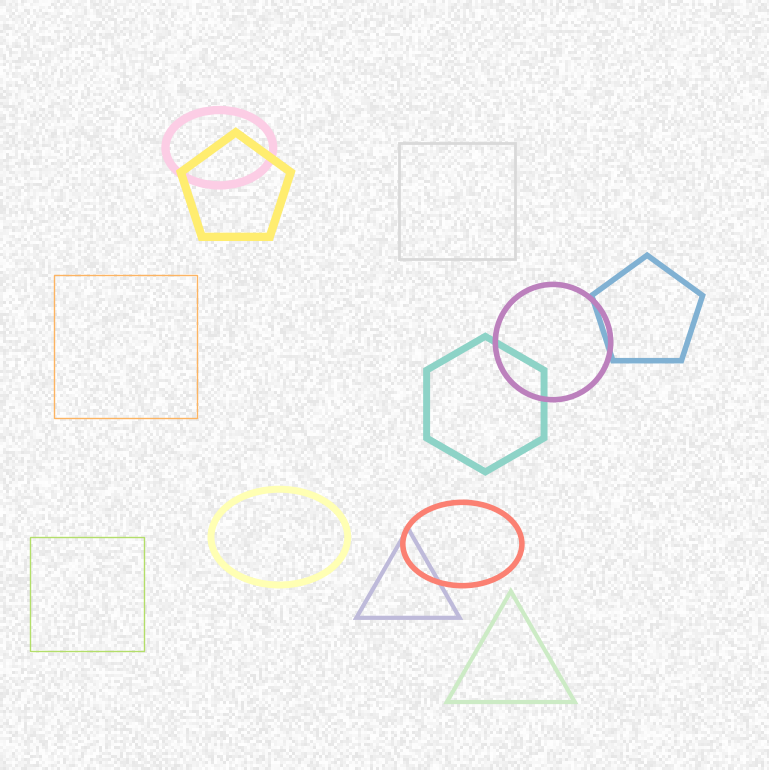[{"shape": "hexagon", "thickness": 2.5, "radius": 0.44, "center": [0.63, 0.475]}, {"shape": "oval", "thickness": 2.5, "radius": 0.44, "center": [0.363, 0.302]}, {"shape": "triangle", "thickness": 1.5, "radius": 0.39, "center": [0.53, 0.236]}, {"shape": "oval", "thickness": 2, "radius": 0.39, "center": [0.6, 0.294]}, {"shape": "pentagon", "thickness": 2, "radius": 0.38, "center": [0.84, 0.593]}, {"shape": "square", "thickness": 0.5, "radius": 0.46, "center": [0.163, 0.55]}, {"shape": "square", "thickness": 0.5, "radius": 0.37, "center": [0.113, 0.228]}, {"shape": "oval", "thickness": 3, "radius": 0.35, "center": [0.285, 0.808]}, {"shape": "square", "thickness": 1, "radius": 0.37, "center": [0.593, 0.739]}, {"shape": "circle", "thickness": 2, "radius": 0.37, "center": [0.718, 0.556]}, {"shape": "triangle", "thickness": 1.5, "radius": 0.48, "center": [0.663, 0.136]}, {"shape": "pentagon", "thickness": 3, "radius": 0.38, "center": [0.306, 0.753]}]